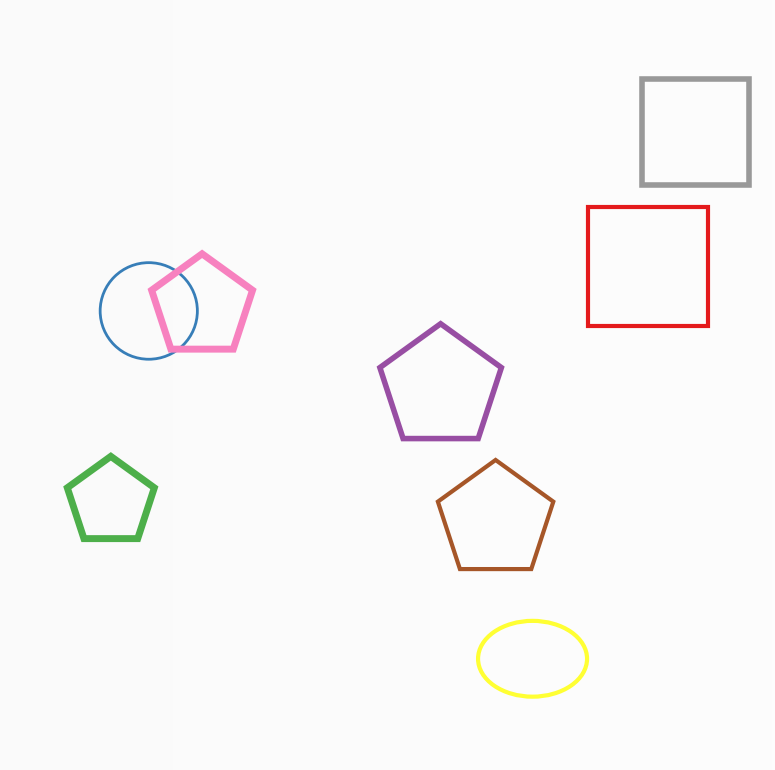[{"shape": "square", "thickness": 1.5, "radius": 0.39, "center": [0.837, 0.654]}, {"shape": "circle", "thickness": 1, "radius": 0.31, "center": [0.192, 0.596]}, {"shape": "pentagon", "thickness": 2.5, "radius": 0.3, "center": [0.143, 0.348]}, {"shape": "pentagon", "thickness": 2, "radius": 0.41, "center": [0.569, 0.497]}, {"shape": "oval", "thickness": 1.5, "radius": 0.35, "center": [0.687, 0.144]}, {"shape": "pentagon", "thickness": 1.5, "radius": 0.39, "center": [0.639, 0.324]}, {"shape": "pentagon", "thickness": 2.5, "radius": 0.34, "center": [0.261, 0.602]}, {"shape": "square", "thickness": 2, "radius": 0.35, "center": [0.897, 0.828]}]